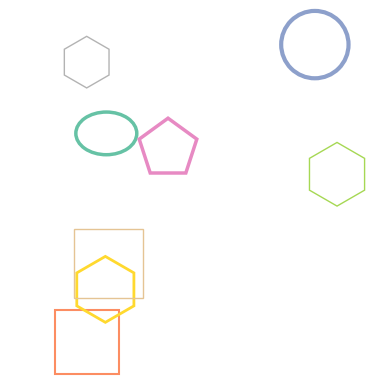[{"shape": "oval", "thickness": 2.5, "radius": 0.4, "center": [0.276, 0.654]}, {"shape": "square", "thickness": 1.5, "radius": 0.42, "center": [0.225, 0.112]}, {"shape": "circle", "thickness": 3, "radius": 0.44, "center": [0.818, 0.884]}, {"shape": "pentagon", "thickness": 2.5, "radius": 0.39, "center": [0.436, 0.614]}, {"shape": "hexagon", "thickness": 1, "radius": 0.41, "center": [0.875, 0.547]}, {"shape": "hexagon", "thickness": 2, "radius": 0.43, "center": [0.274, 0.248]}, {"shape": "square", "thickness": 1, "radius": 0.45, "center": [0.282, 0.315]}, {"shape": "hexagon", "thickness": 1, "radius": 0.34, "center": [0.225, 0.839]}]